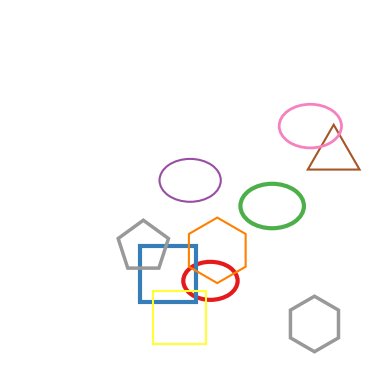[{"shape": "oval", "thickness": 3, "radius": 0.35, "center": [0.547, 0.271]}, {"shape": "square", "thickness": 3, "radius": 0.36, "center": [0.438, 0.289]}, {"shape": "oval", "thickness": 3, "radius": 0.41, "center": [0.707, 0.465]}, {"shape": "oval", "thickness": 1.5, "radius": 0.4, "center": [0.494, 0.532]}, {"shape": "hexagon", "thickness": 1.5, "radius": 0.43, "center": [0.564, 0.35]}, {"shape": "square", "thickness": 1.5, "radius": 0.34, "center": [0.465, 0.175]}, {"shape": "triangle", "thickness": 1.5, "radius": 0.39, "center": [0.867, 0.598]}, {"shape": "oval", "thickness": 2, "radius": 0.4, "center": [0.806, 0.672]}, {"shape": "hexagon", "thickness": 2.5, "radius": 0.36, "center": [0.817, 0.159]}, {"shape": "pentagon", "thickness": 2.5, "radius": 0.34, "center": [0.372, 0.359]}]